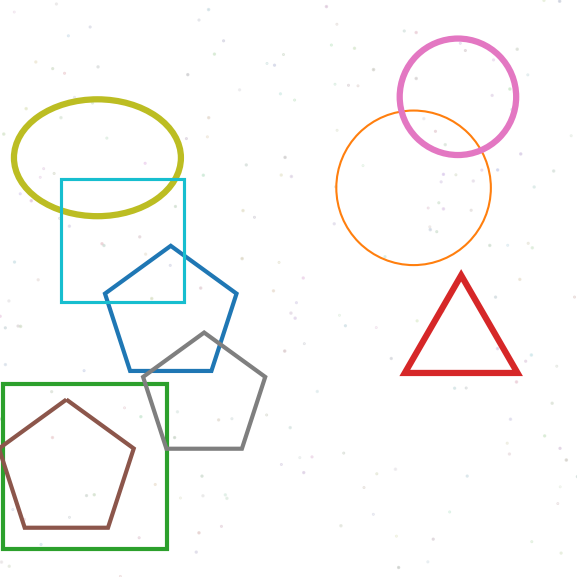[{"shape": "pentagon", "thickness": 2, "radius": 0.6, "center": [0.296, 0.454]}, {"shape": "circle", "thickness": 1, "radius": 0.67, "center": [0.716, 0.674]}, {"shape": "square", "thickness": 2, "radius": 0.71, "center": [0.147, 0.192]}, {"shape": "triangle", "thickness": 3, "radius": 0.56, "center": [0.799, 0.41]}, {"shape": "pentagon", "thickness": 2, "radius": 0.61, "center": [0.115, 0.185]}, {"shape": "circle", "thickness": 3, "radius": 0.5, "center": [0.793, 0.832]}, {"shape": "pentagon", "thickness": 2, "radius": 0.56, "center": [0.354, 0.312]}, {"shape": "oval", "thickness": 3, "radius": 0.72, "center": [0.169, 0.726]}, {"shape": "square", "thickness": 1.5, "radius": 0.53, "center": [0.212, 0.583]}]